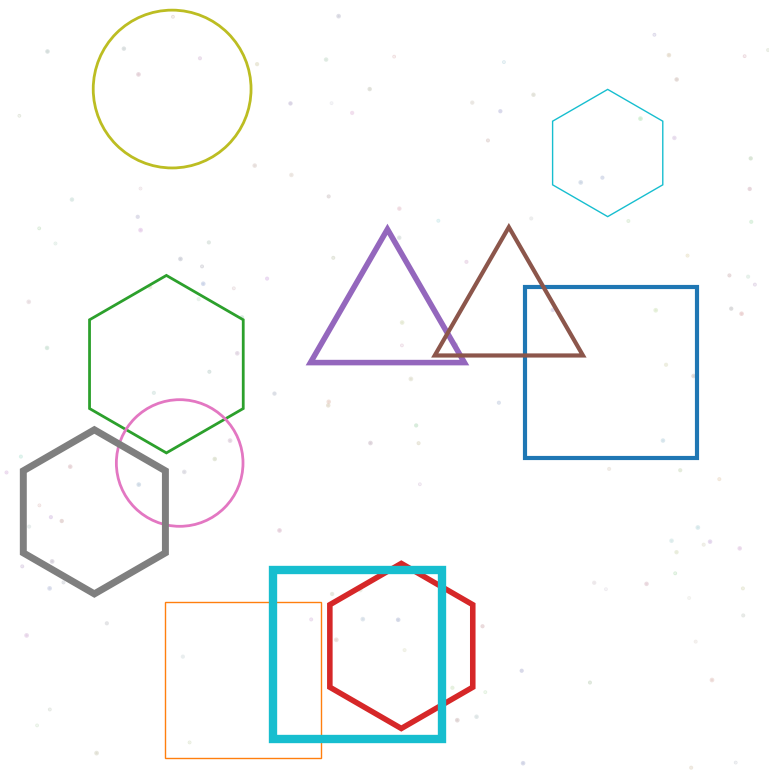[{"shape": "square", "thickness": 1.5, "radius": 0.56, "center": [0.794, 0.516]}, {"shape": "square", "thickness": 0.5, "radius": 0.51, "center": [0.316, 0.117]}, {"shape": "hexagon", "thickness": 1, "radius": 0.58, "center": [0.216, 0.527]}, {"shape": "hexagon", "thickness": 2, "radius": 0.54, "center": [0.521, 0.161]}, {"shape": "triangle", "thickness": 2, "radius": 0.58, "center": [0.503, 0.587]}, {"shape": "triangle", "thickness": 1.5, "radius": 0.56, "center": [0.661, 0.594]}, {"shape": "circle", "thickness": 1, "radius": 0.41, "center": [0.233, 0.399]}, {"shape": "hexagon", "thickness": 2.5, "radius": 0.53, "center": [0.123, 0.335]}, {"shape": "circle", "thickness": 1, "radius": 0.51, "center": [0.224, 0.884]}, {"shape": "hexagon", "thickness": 0.5, "radius": 0.41, "center": [0.789, 0.801]}, {"shape": "square", "thickness": 3, "radius": 0.55, "center": [0.464, 0.149]}]